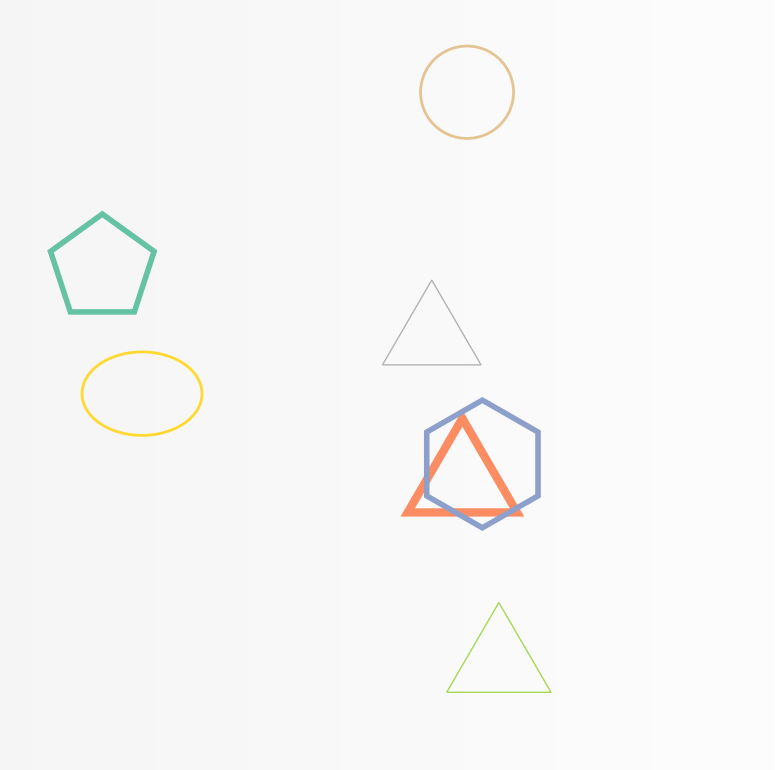[{"shape": "pentagon", "thickness": 2, "radius": 0.35, "center": [0.132, 0.652]}, {"shape": "triangle", "thickness": 3, "radius": 0.41, "center": [0.597, 0.375]}, {"shape": "hexagon", "thickness": 2, "radius": 0.41, "center": [0.622, 0.397]}, {"shape": "triangle", "thickness": 0.5, "radius": 0.39, "center": [0.644, 0.14]}, {"shape": "oval", "thickness": 1, "radius": 0.39, "center": [0.183, 0.489]}, {"shape": "circle", "thickness": 1, "radius": 0.3, "center": [0.603, 0.88]}, {"shape": "triangle", "thickness": 0.5, "radius": 0.37, "center": [0.557, 0.563]}]